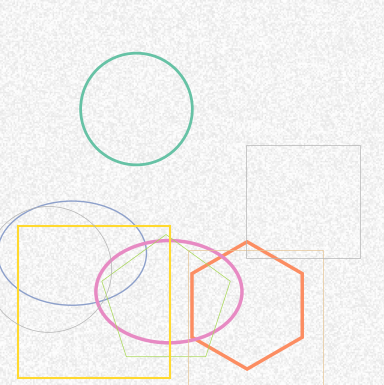[{"shape": "circle", "thickness": 2, "radius": 0.73, "center": [0.354, 0.717]}, {"shape": "hexagon", "thickness": 2.5, "radius": 0.83, "center": [0.642, 0.207]}, {"shape": "oval", "thickness": 1, "radius": 0.97, "center": [0.187, 0.342]}, {"shape": "oval", "thickness": 2.5, "radius": 0.95, "center": [0.439, 0.242]}, {"shape": "pentagon", "thickness": 0.5, "radius": 0.88, "center": [0.431, 0.215]}, {"shape": "square", "thickness": 1.5, "radius": 0.99, "center": [0.245, 0.216]}, {"shape": "square", "thickness": 0.5, "radius": 0.88, "center": [0.664, 0.174]}, {"shape": "circle", "thickness": 0.5, "radius": 0.82, "center": [0.127, 0.3]}, {"shape": "square", "thickness": 0.5, "radius": 0.74, "center": [0.787, 0.476]}]